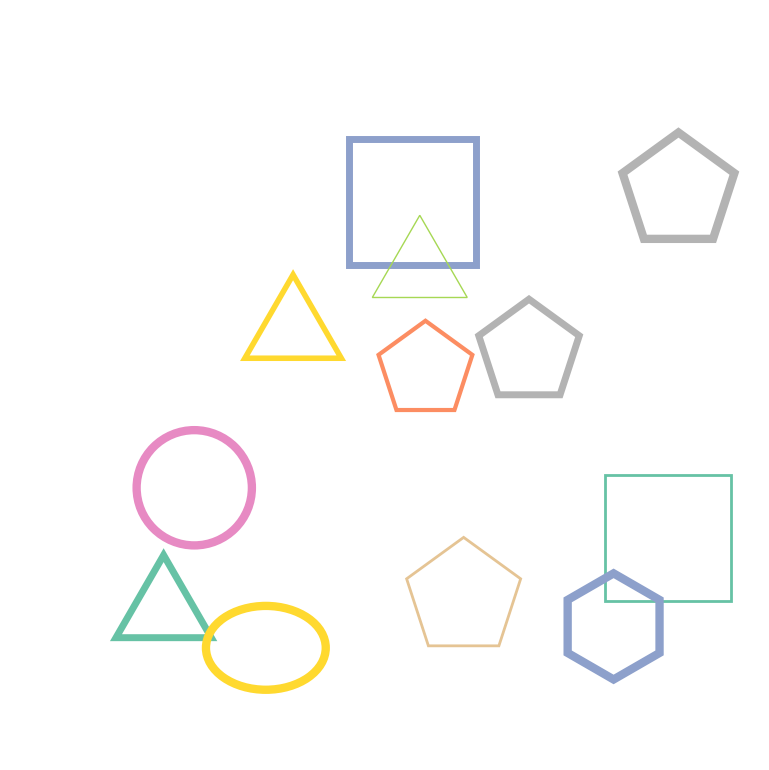[{"shape": "square", "thickness": 1, "radius": 0.41, "center": [0.867, 0.301]}, {"shape": "triangle", "thickness": 2.5, "radius": 0.36, "center": [0.213, 0.208]}, {"shape": "pentagon", "thickness": 1.5, "radius": 0.32, "center": [0.553, 0.519]}, {"shape": "square", "thickness": 2.5, "radius": 0.41, "center": [0.536, 0.738]}, {"shape": "hexagon", "thickness": 3, "radius": 0.34, "center": [0.797, 0.186]}, {"shape": "circle", "thickness": 3, "radius": 0.37, "center": [0.252, 0.367]}, {"shape": "triangle", "thickness": 0.5, "radius": 0.36, "center": [0.545, 0.649]}, {"shape": "triangle", "thickness": 2, "radius": 0.36, "center": [0.381, 0.571]}, {"shape": "oval", "thickness": 3, "radius": 0.39, "center": [0.345, 0.159]}, {"shape": "pentagon", "thickness": 1, "radius": 0.39, "center": [0.602, 0.224]}, {"shape": "pentagon", "thickness": 3, "radius": 0.38, "center": [0.881, 0.752]}, {"shape": "pentagon", "thickness": 2.5, "radius": 0.34, "center": [0.687, 0.543]}]